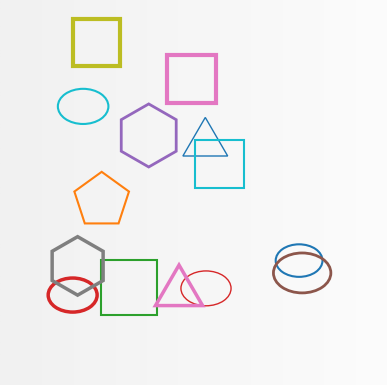[{"shape": "oval", "thickness": 1.5, "radius": 0.3, "center": [0.772, 0.323]}, {"shape": "triangle", "thickness": 1, "radius": 0.33, "center": [0.53, 0.628]}, {"shape": "pentagon", "thickness": 1.5, "radius": 0.37, "center": [0.262, 0.48]}, {"shape": "square", "thickness": 1.5, "radius": 0.36, "center": [0.333, 0.254]}, {"shape": "oval", "thickness": 1, "radius": 0.32, "center": [0.532, 0.251]}, {"shape": "oval", "thickness": 2.5, "radius": 0.32, "center": [0.188, 0.234]}, {"shape": "hexagon", "thickness": 2, "radius": 0.41, "center": [0.384, 0.648]}, {"shape": "oval", "thickness": 2, "radius": 0.37, "center": [0.78, 0.291]}, {"shape": "triangle", "thickness": 2.5, "radius": 0.35, "center": [0.462, 0.241]}, {"shape": "square", "thickness": 3, "radius": 0.31, "center": [0.494, 0.796]}, {"shape": "hexagon", "thickness": 2.5, "radius": 0.38, "center": [0.2, 0.309]}, {"shape": "square", "thickness": 3, "radius": 0.31, "center": [0.249, 0.89]}, {"shape": "square", "thickness": 1.5, "radius": 0.31, "center": [0.567, 0.574]}, {"shape": "oval", "thickness": 1.5, "radius": 0.33, "center": [0.215, 0.724]}]